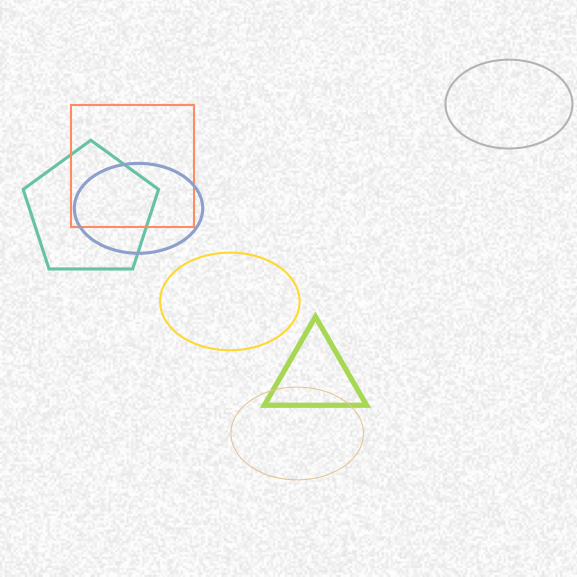[{"shape": "pentagon", "thickness": 1.5, "radius": 0.62, "center": [0.157, 0.633]}, {"shape": "square", "thickness": 1, "radius": 0.53, "center": [0.23, 0.712]}, {"shape": "oval", "thickness": 1.5, "radius": 0.56, "center": [0.24, 0.638]}, {"shape": "triangle", "thickness": 2.5, "radius": 0.51, "center": [0.546, 0.348]}, {"shape": "oval", "thickness": 1, "radius": 0.6, "center": [0.398, 0.477]}, {"shape": "oval", "thickness": 0.5, "radius": 0.57, "center": [0.515, 0.249]}, {"shape": "oval", "thickness": 1, "radius": 0.55, "center": [0.881, 0.819]}]